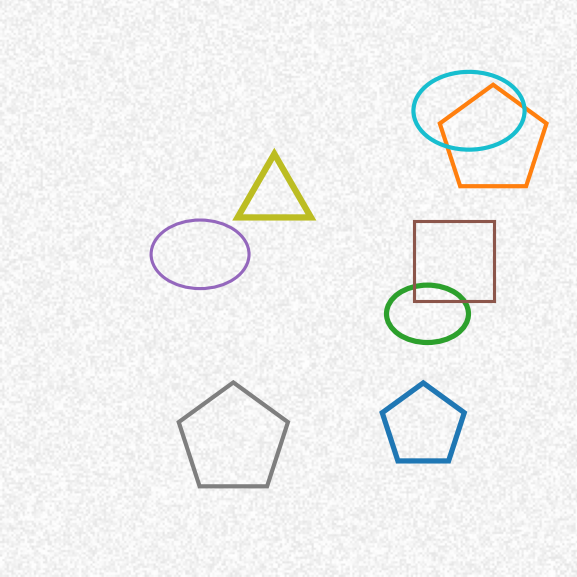[{"shape": "pentagon", "thickness": 2.5, "radius": 0.37, "center": [0.733, 0.261]}, {"shape": "pentagon", "thickness": 2, "radius": 0.49, "center": [0.854, 0.755]}, {"shape": "oval", "thickness": 2.5, "radius": 0.35, "center": [0.74, 0.456]}, {"shape": "oval", "thickness": 1.5, "radius": 0.42, "center": [0.346, 0.559]}, {"shape": "square", "thickness": 1.5, "radius": 0.35, "center": [0.787, 0.547]}, {"shape": "pentagon", "thickness": 2, "radius": 0.5, "center": [0.404, 0.237]}, {"shape": "triangle", "thickness": 3, "radius": 0.37, "center": [0.475, 0.659]}, {"shape": "oval", "thickness": 2, "radius": 0.48, "center": [0.812, 0.807]}]